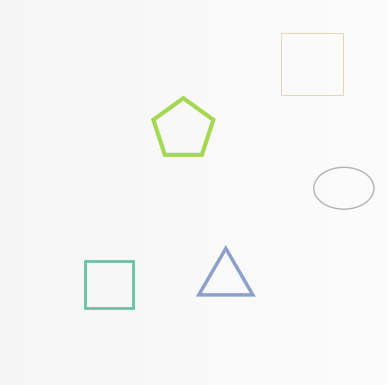[{"shape": "square", "thickness": 2, "radius": 0.31, "center": [0.281, 0.26]}, {"shape": "triangle", "thickness": 2.5, "radius": 0.4, "center": [0.583, 0.274]}, {"shape": "pentagon", "thickness": 3, "radius": 0.41, "center": [0.473, 0.664]}, {"shape": "square", "thickness": 0.5, "radius": 0.4, "center": [0.806, 0.833]}, {"shape": "oval", "thickness": 1, "radius": 0.39, "center": [0.887, 0.511]}]